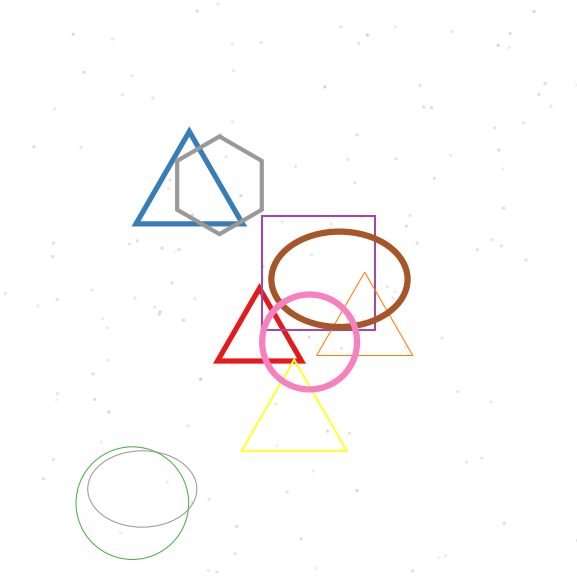[{"shape": "triangle", "thickness": 2.5, "radius": 0.42, "center": [0.449, 0.416]}, {"shape": "triangle", "thickness": 2.5, "radius": 0.53, "center": [0.328, 0.665]}, {"shape": "circle", "thickness": 0.5, "radius": 0.49, "center": [0.229, 0.128]}, {"shape": "square", "thickness": 1, "radius": 0.49, "center": [0.552, 0.526]}, {"shape": "triangle", "thickness": 0.5, "radius": 0.48, "center": [0.631, 0.432]}, {"shape": "triangle", "thickness": 1, "radius": 0.53, "center": [0.509, 0.271]}, {"shape": "oval", "thickness": 3, "radius": 0.59, "center": [0.588, 0.516]}, {"shape": "circle", "thickness": 3, "radius": 0.41, "center": [0.536, 0.407]}, {"shape": "hexagon", "thickness": 2, "radius": 0.42, "center": [0.38, 0.678]}, {"shape": "oval", "thickness": 0.5, "radius": 0.47, "center": [0.246, 0.152]}]